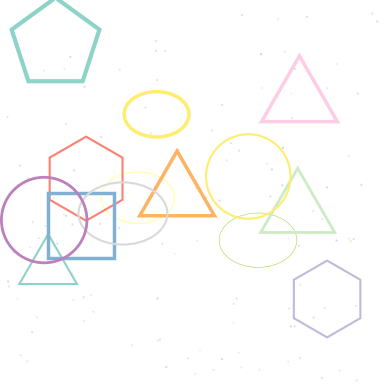[{"shape": "pentagon", "thickness": 3, "radius": 0.6, "center": [0.144, 0.886]}, {"shape": "triangle", "thickness": 1.5, "radius": 0.43, "center": [0.125, 0.306]}, {"shape": "oval", "thickness": 1, "radius": 0.48, "center": [0.358, 0.487]}, {"shape": "hexagon", "thickness": 1.5, "radius": 0.5, "center": [0.85, 0.223]}, {"shape": "hexagon", "thickness": 1.5, "radius": 0.55, "center": [0.224, 0.536]}, {"shape": "square", "thickness": 2.5, "radius": 0.42, "center": [0.21, 0.415]}, {"shape": "triangle", "thickness": 2.5, "radius": 0.56, "center": [0.46, 0.496]}, {"shape": "oval", "thickness": 0.5, "radius": 0.5, "center": [0.67, 0.376]}, {"shape": "triangle", "thickness": 2.5, "radius": 0.57, "center": [0.778, 0.741]}, {"shape": "oval", "thickness": 1.5, "radius": 0.58, "center": [0.319, 0.446]}, {"shape": "circle", "thickness": 2, "radius": 0.56, "center": [0.115, 0.428]}, {"shape": "triangle", "thickness": 2, "radius": 0.56, "center": [0.773, 0.452]}, {"shape": "circle", "thickness": 1.5, "radius": 0.55, "center": [0.645, 0.542]}, {"shape": "oval", "thickness": 2.5, "radius": 0.42, "center": [0.407, 0.703]}]